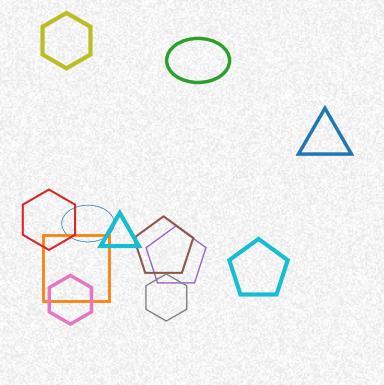[{"shape": "triangle", "thickness": 2.5, "radius": 0.4, "center": [0.844, 0.64]}, {"shape": "oval", "thickness": 0.5, "radius": 0.34, "center": [0.229, 0.419]}, {"shape": "square", "thickness": 2, "radius": 0.43, "center": [0.197, 0.303]}, {"shape": "oval", "thickness": 2.5, "radius": 0.41, "center": [0.515, 0.843]}, {"shape": "hexagon", "thickness": 1.5, "radius": 0.39, "center": [0.127, 0.429]}, {"shape": "pentagon", "thickness": 1, "radius": 0.41, "center": [0.457, 0.331]}, {"shape": "pentagon", "thickness": 1.5, "radius": 0.41, "center": [0.425, 0.357]}, {"shape": "hexagon", "thickness": 2.5, "radius": 0.32, "center": [0.183, 0.221]}, {"shape": "hexagon", "thickness": 1, "radius": 0.31, "center": [0.432, 0.227]}, {"shape": "hexagon", "thickness": 3, "radius": 0.36, "center": [0.173, 0.894]}, {"shape": "triangle", "thickness": 3, "radius": 0.29, "center": [0.311, 0.39]}, {"shape": "pentagon", "thickness": 3, "radius": 0.4, "center": [0.671, 0.3]}]